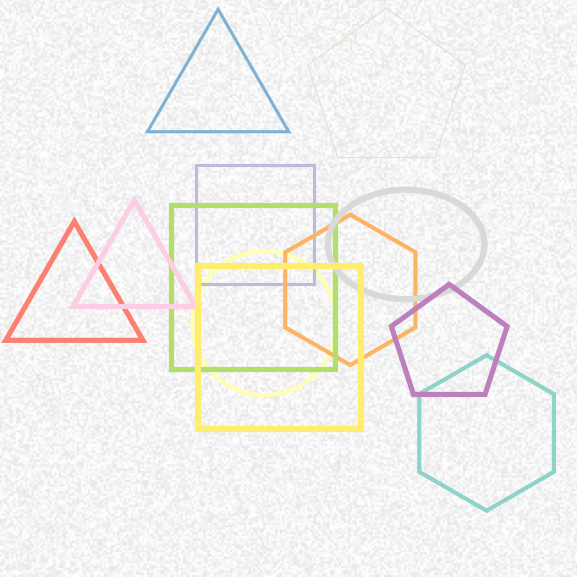[{"shape": "hexagon", "thickness": 2, "radius": 0.67, "center": [0.843, 0.249]}, {"shape": "circle", "thickness": 2, "radius": 0.62, "center": [0.458, 0.44]}, {"shape": "square", "thickness": 1.5, "radius": 0.51, "center": [0.442, 0.61]}, {"shape": "triangle", "thickness": 2.5, "radius": 0.69, "center": [0.129, 0.478]}, {"shape": "triangle", "thickness": 1.5, "radius": 0.71, "center": [0.378, 0.842]}, {"shape": "hexagon", "thickness": 2, "radius": 0.65, "center": [0.607, 0.497]}, {"shape": "square", "thickness": 2.5, "radius": 0.71, "center": [0.438, 0.502]}, {"shape": "triangle", "thickness": 2.5, "radius": 0.61, "center": [0.233, 0.53]}, {"shape": "oval", "thickness": 3, "radius": 0.68, "center": [0.703, 0.576]}, {"shape": "pentagon", "thickness": 2.5, "radius": 0.53, "center": [0.778, 0.401]}, {"shape": "pentagon", "thickness": 0.5, "radius": 0.72, "center": [0.669, 0.842]}, {"shape": "square", "thickness": 3, "radius": 0.71, "center": [0.484, 0.397]}]